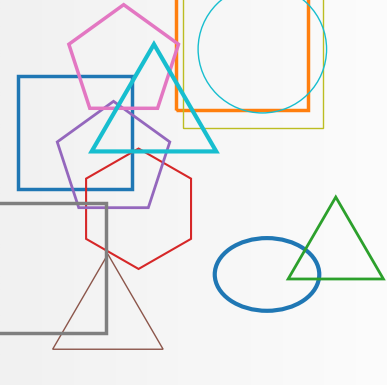[{"shape": "oval", "thickness": 3, "radius": 0.67, "center": [0.689, 0.287]}, {"shape": "square", "thickness": 2.5, "radius": 0.74, "center": [0.194, 0.655]}, {"shape": "square", "thickness": 2.5, "radius": 0.85, "center": [0.625, 0.885]}, {"shape": "triangle", "thickness": 2, "radius": 0.71, "center": [0.867, 0.346]}, {"shape": "hexagon", "thickness": 1.5, "radius": 0.78, "center": [0.358, 0.458]}, {"shape": "pentagon", "thickness": 2, "radius": 0.76, "center": [0.293, 0.584]}, {"shape": "triangle", "thickness": 1, "radius": 0.82, "center": [0.278, 0.175]}, {"shape": "pentagon", "thickness": 2.5, "radius": 0.74, "center": [0.319, 0.839]}, {"shape": "square", "thickness": 2.5, "radius": 0.85, "center": [0.105, 0.304]}, {"shape": "square", "thickness": 1, "radius": 0.9, "center": [0.653, 0.849]}, {"shape": "triangle", "thickness": 3, "radius": 0.93, "center": [0.397, 0.699]}, {"shape": "circle", "thickness": 1, "radius": 0.83, "center": [0.677, 0.872]}]